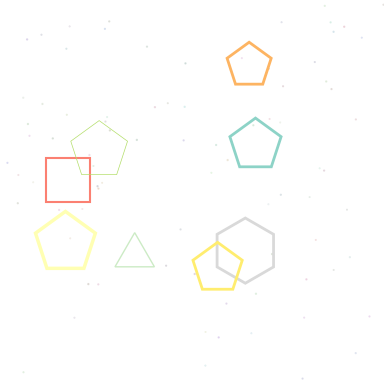[{"shape": "pentagon", "thickness": 2, "radius": 0.35, "center": [0.664, 0.623]}, {"shape": "pentagon", "thickness": 2.5, "radius": 0.41, "center": [0.17, 0.369]}, {"shape": "square", "thickness": 1.5, "radius": 0.29, "center": [0.178, 0.531]}, {"shape": "pentagon", "thickness": 2, "radius": 0.3, "center": [0.647, 0.83]}, {"shape": "pentagon", "thickness": 0.5, "radius": 0.39, "center": [0.258, 0.609]}, {"shape": "hexagon", "thickness": 2, "radius": 0.42, "center": [0.637, 0.349]}, {"shape": "triangle", "thickness": 1, "radius": 0.3, "center": [0.35, 0.337]}, {"shape": "pentagon", "thickness": 2, "radius": 0.34, "center": [0.565, 0.303]}]